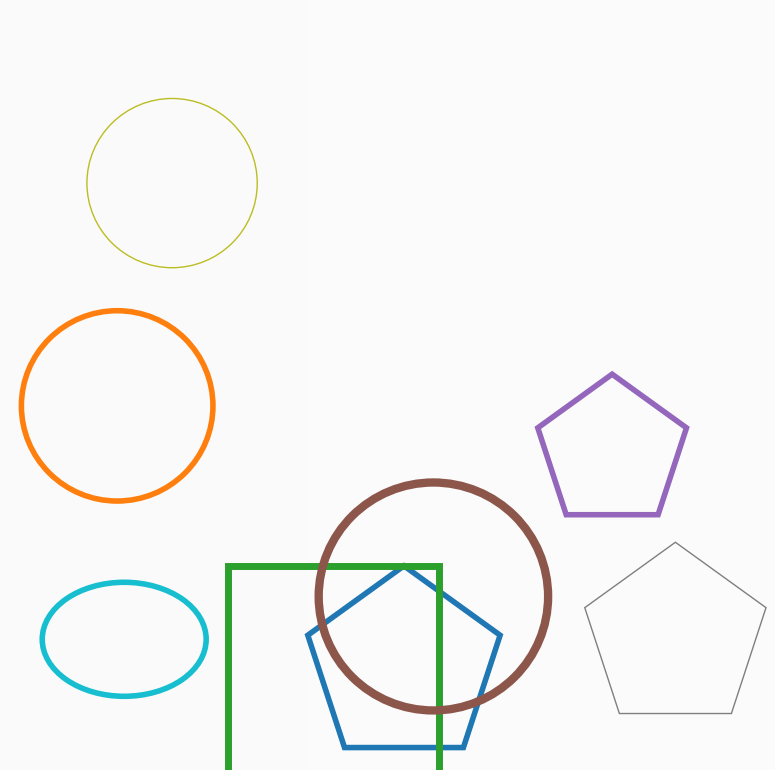[{"shape": "pentagon", "thickness": 2, "radius": 0.65, "center": [0.521, 0.135]}, {"shape": "circle", "thickness": 2, "radius": 0.62, "center": [0.151, 0.473]}, {"shape": "square", "thickness": 2.5, "radius": 0.68, "center": [0.43, 0.129]}, {"shape": "pentagon", "thickness": 2, "radius": 0.5, "center": [0.79, 0.413]}, {"shape": "circle", "thickness": 3, "radius": 0.74, "center": [0.559, 0.225]}, {"shape": "pentagon", "thickness": 0.5, "radius": 0.61, "center": [0.871, 0.173]}, {"shape": "circle", "thickness": 0.5, "radius": 0.55, "center": [0.222, 0.762]}, {"shape": "oval", "thickness": 2, "radius": 0.53, "center": [0.16, 0.17]}]